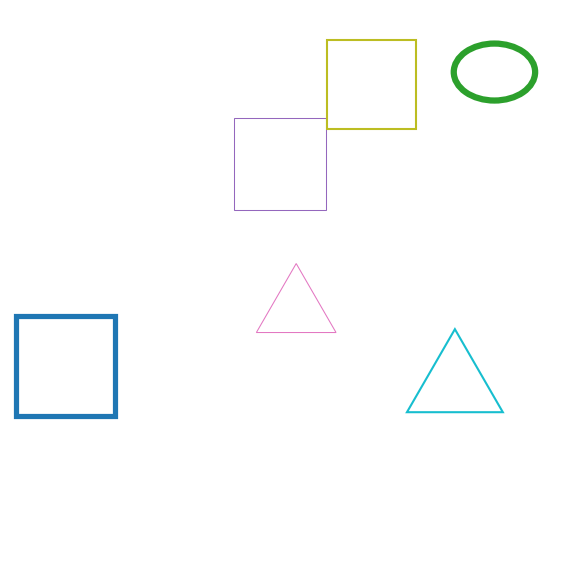[{"shape": "square", "thickness": 2.5, "radius": 0.43, "center": [0.113, 0.365]}, {"shape": "oval", "thickness": 3, "radius": 0.35, "center": [0.856, 0.874]}, {"shape": "square", "thickness": 0.5, "radius": 0.4, "center": [0.485, 0.714]}, {"shape": "triangle", "thickness": 0.5, "radius": 0.4, "center": [0.513, 0.463]}, {"shape": "square", "thickness": 1, "radius": 0.39, "center": [0.644, 0.852]}, {"shape": "triangle", "thickness": 1, "radius": 0.48, "center": [0.788, 0.333]}]